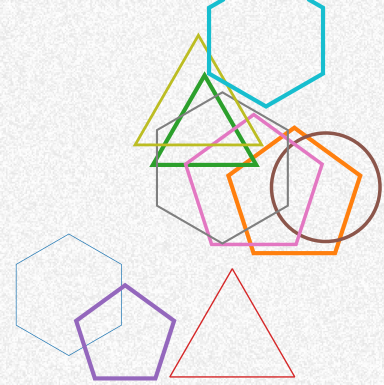[{"shape": "hexagon", "thickness": 0.5, "radius": 0.79, "center": [0.179, 0.234]}, {"shape": "pentagon", "thickness": 3, "radius": 0.9, "center": [0.764, 0.488]}, {"shape": "triangle", "thickness": 3, "radius": 0.78, "center": [0.531, 0.649]}, {"shape": "triangle", "thickness": 1, "radius": 0.94, "center": [0.603, 0.115]}, {"shape": "pentagon", "thickness": 3, "radius": 0.67, "center": [0.325, 0.125]}, {"shape": "circle", "thickness": 2.5, "radius": 0.7, "center": [0.846, 0.514]}, {"shape": "pentagon", "thickness": 2.5, "radius": 0.93, "center": [0.659, 0.516]}, {"shape": "hexagon", "thickness": 1.5, "radius": 0.98, "center": [0.578, 0.564]}, {"shape": "triangle", "thickness": 2, "radius": 0.95, "center": [0.515, 0.718]}, {"shape": "hexagon", "thickness": 3, "radius": 0.85, "center": [0.691, 0.894]}]